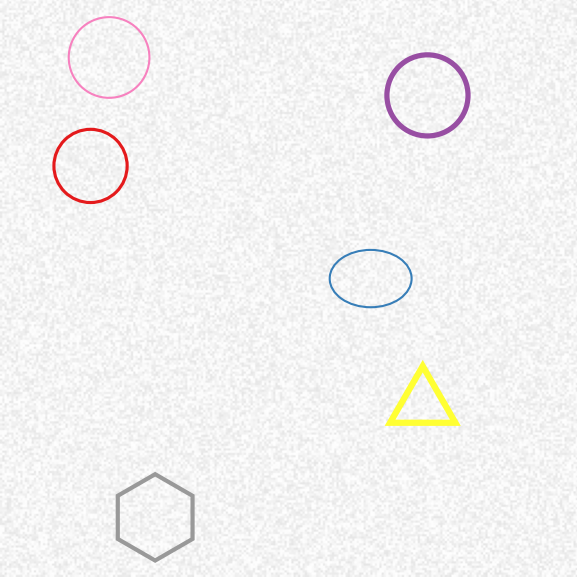[{"shape": "circle", "thickness": 1.5, "radius": 0.32, "center": [0.157, 0.712]}, {"shape": "oval", "thickness": 1, "radius": 0.35, "center": [0.642, 0.517]}, {"shape": "circle", "thickness": 2.5, "radius": 0.35, "center": [0.74, 0.834]}, {"shape": "triangle", "thickness": 3, "radius": 0.33, "center": [0.732, 0.3]}, {"shape": "circle", "thickness": 1, "radius": 0.35, "center": [0.189, 0.9]}, {"shape": "hexagon", "thickness": 2, "radius": 0.37, "center": [0.269, 0.103]}]